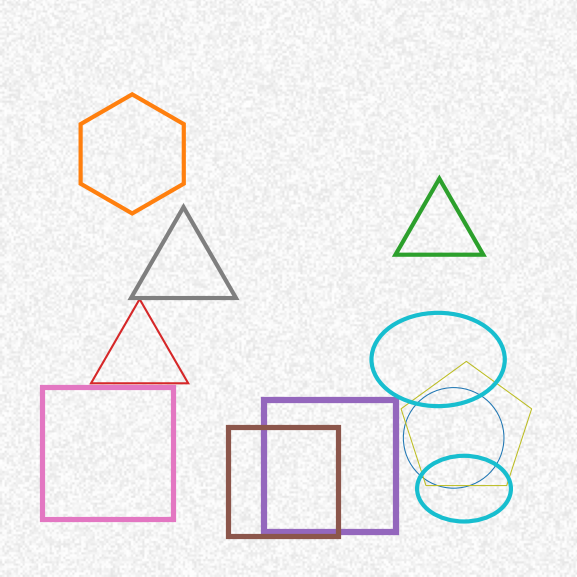[{"shape": "circle", "thickness": 0.5, "radius": 0.44, "center": [0.786, 0.241]}, {"shape": "hexagon", "thickness": 2, "radius": 0.52, "center": [0.229, 0.733]}, {"shape": "triangle", "thickness": 2, "radius": 0.44, "center": [0.761, 0.602]}, {"shape": "triangle", "thickness": 1, "radius": 0.49, "center": [0.242, 0.384]}, {"shape": "square", "thickness": 3, "radius": 0.57, "center": [0.572, 0.192]}, {"shape": "square", "thickness": 2.5, "radius": 0.48, "center": [0.49, 0.165]}, {"shape": "square", "thickness": 2.5, "radius": 0.57, "center": [0.186, 0.215]}, {"shape": "triangle", "thickness": 2, "radius": 0.52, "center": [0.318, 0.536]}, {"shape": "pentagon", "thickness": 0.5, "radius": 0.59, "center": [0.808, 0.254]}, {"shape": "oval", "thickness": 2, "radius": 0.58, "center": [0.759, 0.377]}, {"shape": "oval", "thickness": 2, "radius": 0.41, "center": [0.803, 0.153]}]